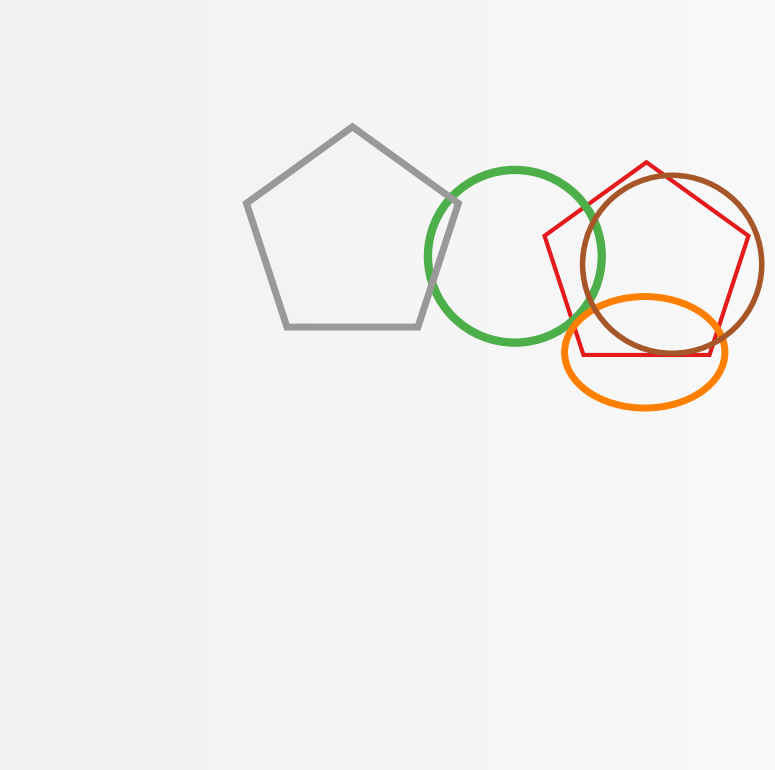[{"shape": "pentagon", "thickness": 1.5, "radius": 0.69, "center": [0.834, 0.651]}, {"shape": "circle", "thickness": 3, "radius": 0.56, "center": [0.664, 0.667]}, {"shape": "oval", "thickness": 2.5, "radius": 0.52, "center": [0.832, 0.542]}, {"shape": "circle", "thickness": 2, "radius": 0.58, "center": [0.867, 0.657]}, {"shape": "pentagon", "thickness": 2.5, "radius": 0.72, "center": [0.455, 0.692]}]